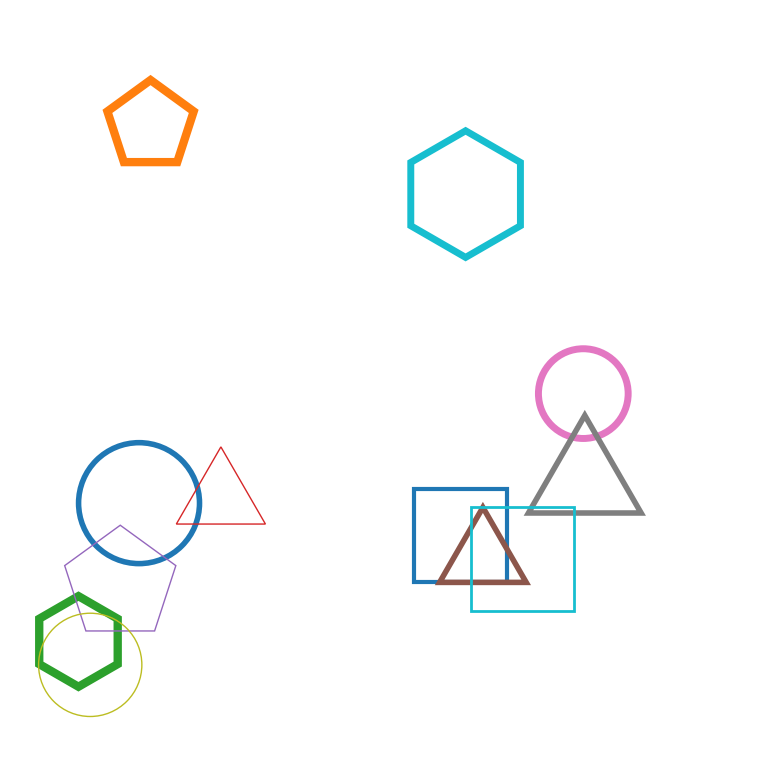[{"shape": "square", "thickness": 1.5, "radius": 0.3, "center": [0.598, 0.305]}, {"shape": "circle", "thickness": 2, "radius": 0.39, "center": [0.181, 0.347]}, {"shape": "pentagon", "thickness": 3, "radius": 0.29, "center": [0.196, 0.837]}, {"shape": "hexagon", "thickness": 3, "radius": 0.29, "center": [0.102, 0.167]}, {"shape": "triangle", "thickness": 0.5, "radius": 0.33, "center": [0.287, 0.353]}, {"shape": "pentagon", "thickness": 0.5, "radius": 0.38, "center": [0.156, 0.242]}, {"shape": "triangle", "thickness": 2, "radius": 0.32, "center": [0.627, 0.276]}, {"shape": "circle", "thickness": 2.5, "radius": 0.29, "center": [0.758, 0.489]}, {"shape": "triangle", "thickness": 2, "radius": 0.42, "center": [0.759, 0.376]}, {"shape": "circle", "thickness": 0.5, "radius": 0.34, "center": [0.117, 0.137]}, {"shape": "square", "thickness": 1, "radius": 0.34, "center": [0.678, 0.274]}, {"shape": "hexagon", "thickness": 2.5, "radius": 0.41, "center": [0.605, 0.748]}]